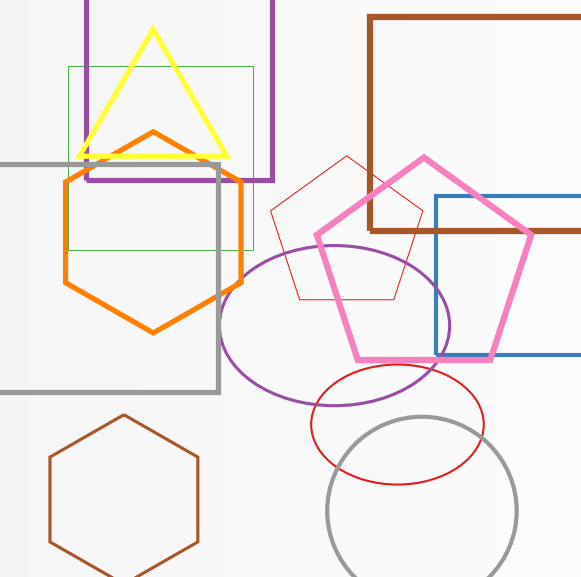[{"shape": "pentagon", "thickness": 0.5, "radius": 0.69, "center": [0.596, 0.592]}, {"shape": "oval", "thickness": 1, "radius": 0.74, "center": [0.684, 0.264]}, {"shape": "square", "thickness": 2, "radius": 0.69, "center": [0.888, 0.521]}, {"shape": "square", "thickness": 0.5, "radius": 0.8, "center": [0.276, 0.725]}, {"shape": "oval", "thickness": 1.5, "radius": 0.99, "center": [0.576, 0.435]}, {"shape": "square", "thickness": 2.5, "radius": 0.8, "center": [0.308, 0.847]}, {"shape": "hexagon", "thickness": 2.5, "radius": 0.87, "center": [0.264, 0.597]}, {"shape": "triangle", "thickness": 2.5, "radius": 0.73, "center": [0.263, 0.802]}, {"shape": "square", "thickness": 3, "radius": 0.93, "center": [0.823, 0.785]}, {"shape": "hexagon", "thickness": 1.5, "radius": 0.73, "center": [0.213, 0.134]}, {"shape": "pentagon", "thickness": 3, "radius": 0.97, "center": [0.73, 0.533]}, {"shape": "square", "thickness": 2.5, "radius": 0.99, "center": [0.177, 0.517]}, {"shape": "circle", "thickness": 2, "radius": 0.81, "center": [0.726, 0.115]}]